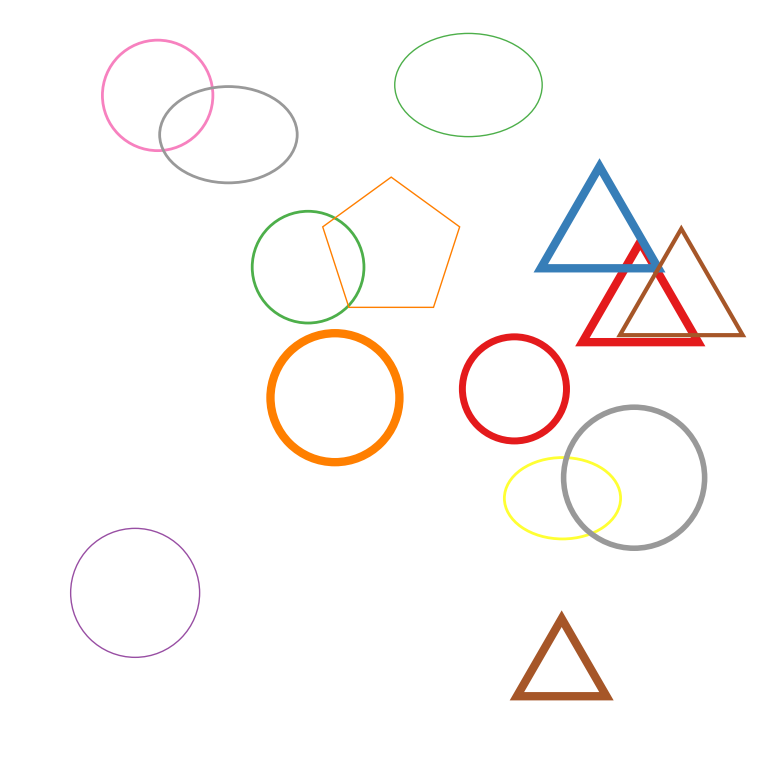[{"shape": "triangle", "thickness": 3, "radius": 0.43, "center": [0.832, 0.599]}, {"shape": "circle", "thickness": 2.5, "radius": 0.34, "center": [0.668, 0.495]}, {"shape": "triangle", "thickness": 3, "radius": 0.44, "center": [0.779, 0.696]}, {"shape": "oval", "thickness": 0.5, "radius": 0.48, "center": [0.608, 0.89]}, {"shape": "circle", "thickness": 1, "radius": 0.36, "center": [0.4, 0.653]}, {"shape": "circle", "thickness": 0.5, "radius": 0.42, "center": [0.176, 0.23]}, {"shape": "circle", "thickness": 3, "radius": 0.42, "center": [0.435, 0.484]}, {"shape": "pentagon", "thickness": 0.5, "radius": 0.47, "center": [0.508, 0.676]}, {"shape": "oval", "thickness": 1, "radius": 0.38, "center": [0.73, 0.353]}, {"shape": "triangle", "thickness": 1.5, "radius": 0.46, "center": [0.885, 0.611]}, {"shape": "triangle", "thickness": 3, "radius": 0.34, "center": [0.729, 0.129]}, {"shape": "circle", "thickness": 1, "radius": 0.36, "center": [0.205, 0.876]}, {"shape": "oval", "thickness": 1, "radius": 0.45, "center": [0.297, 0.825]}, {"shape": "circle", "thickness": 2, "radius": 0.46, "center": [0.824, 0.38]}]